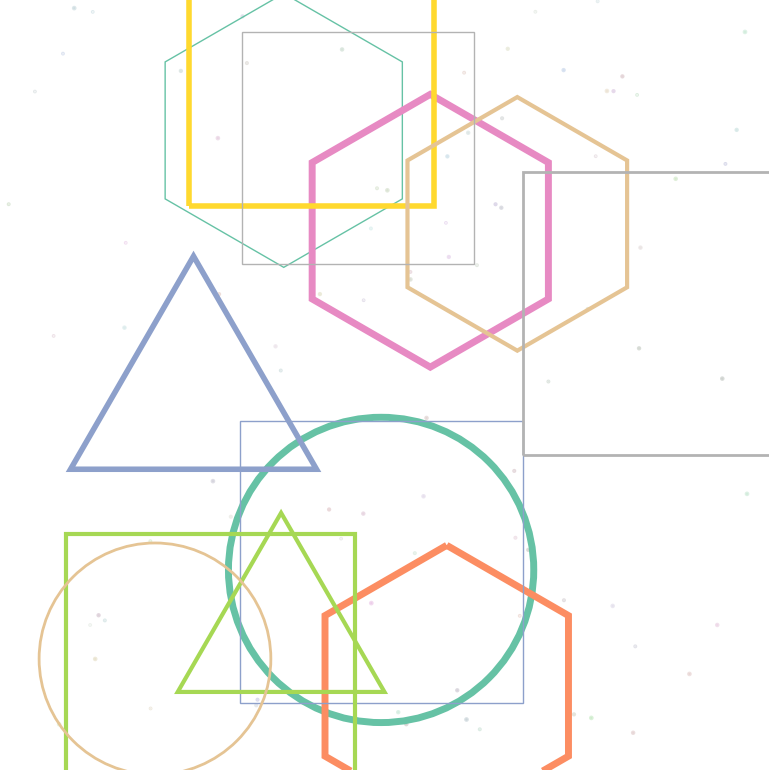[{"shape": "circle", "thickness": 2.5, "radius": 0.99, "center": [0.495, 0.26]}, {"shape": "hexagon", "thickness": 0.5, "radius": 0.89, "center": [0.368, 0.831]}, {"shape": "hexagon", "thickness": 2.5, "radius": 0.91, "center": [0.58, 0.109]}, {"shape": "triangle", "thickness": 2, "radius": 0.92, "center": [0.251, 0.483]}, {"shape": "square", "thickness": 0.5, "radius": 0.92, "center": [0.495, 0.27]}, {"shape": "hexagon", "thickness": 2.5, "radius": 0.89, "center": [0.559, 0.7]}, {"shape": "square", "thickness": 1.5, "radius": 0.94, "center": [0.274, 0.119]}, {"shape": "triangle", "thickness": 1.5, "radius": 0.78, "center": [0.365, 0.179]}, {"shape": "square", "thickness": 2, "radius": 0.79, "center": [0.405, 0.891]}, {"shape": "hexagon", "thickness": 1.5, "radius": 0.82, "center": [0.672, 0.709]}, {"shape": "circle", "thickness": 1, "radius": 0.75, "center": [0.201, 0.144]}, {"shape": "square", "thickness": 1, "radius": 0.92, "center": [0.863, 0.593]}, {"shape": "square", "thickness": 0.5, "radius": 0.75, "center": [0.465, 0.808]}]